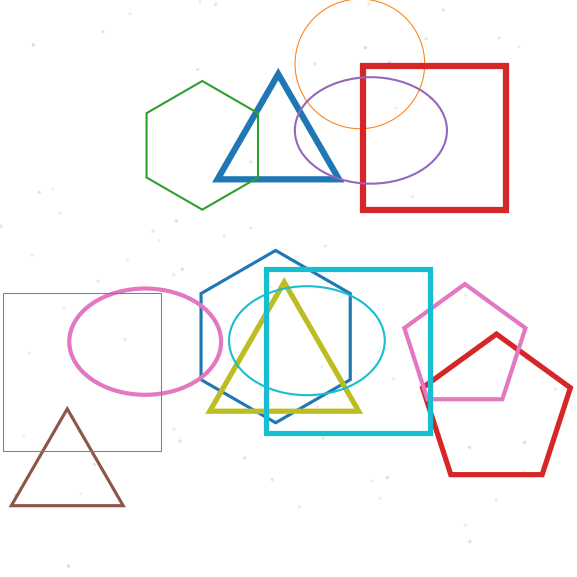[{"shape": "triangle", "thickness": 3, "radius": 0.61, "center": [0.482, 0.749]}, {"shape": "hexagon", "thickness": 1.5, "radius": 0.75, "center": [0.477, 0.416]}, {"shape": "circle", "thickness": 0.5, "radius": 0.56, "center": [0.623, 0.889]}, {"shape": "hexagon", "thickness": 1, "radius": 0.56, "center": [0.35, 0.747]}, {"shape": "pentagon", "thickness": 2.5, "radius": 0.67, "center": [0.86, 0.286]}, {"shape": "square", "thickness": 3, "radius": 0.62, "center": [0.752, 0.76]}, {"shape": "oval", "thickness": 1, "radius": 0.66, "center": [0.642, 0.773]}, {"shape": "triangle", "thickness": 1.5, "radius": 0.56, "center": [0.116, 0.179]}, {"shape": "oval", "thickness": 2, "radius": 0.66, "center": [0.251, 0.408]}, {"shape": "pentagon", "thickness": 2, "radius": 0.55, "center": [0.805, 0.397]}, {"shape": "square", "thickness": 0.5, "radius": 0.68, "center": [0.142, 0.355]}, {"shape": "triangle", "thickness": 2.5, "radius": 0.74, "center": [0.492, 0.362]}, {"shape": "square", "thickness": 2.5, "radius": 0.71, "center": [0.602, 0.392]}, {"shape": "oval", "thickness": 1, "radius": 0.67, "center": [0.531, 0.409]}]